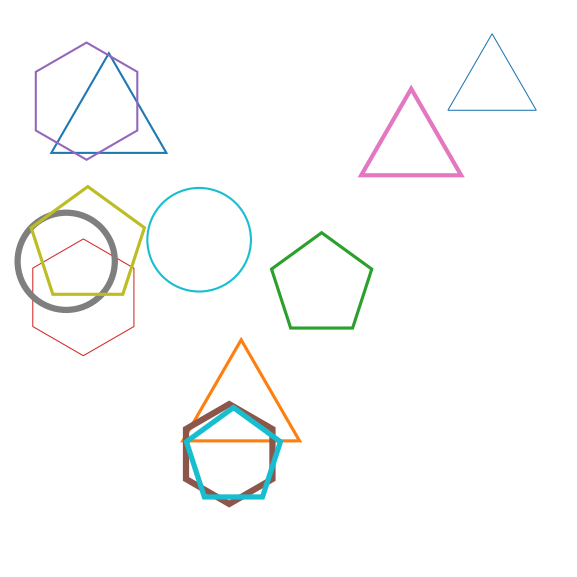[{"shape": "triangle", "thickness": 0.5, "radius": 0.44, "center": [0.852, 0.852]}, {"shape": "triangle", "thickness": 1, "radius": 0.58, "center": [0.188, 0.792]}, {"shape": "triangle", "thickness": 1.5, "radius": 0.58, "center": [0.418, 0.294]}, {"shape": "pentagon", "thickness": 1.5, "radius": 0.46, "center": [0.557, 0.505]}, {"shape": "hexagon", "thickness": 0.5, "radius": 0.51, "center": [0.144, 0.484]}, {"shape": "hexagon", "thickness": 1, "radius": 0.51, "center": [0.15, 0.824]}, {"shape": "hexagon", "thickness": 3, "radius": 0.43, "center": [0.397, 0.213]}, {"shape": "triangle", "thickness": 2, "radius": 0.5, "center": [0.712, 0.746]}, {"shape": "circle", "thickness": 3, "radius": 0.42, "center": [0.115, 0.547]}, {"shape": "pentagon", "thickness": 1.5, "radius": 0.52, "center": [0.152, 0.573]}, {"shape": "circle", "thickness": 1, "radius": 0.45, "center": [0.345, 0.584]}, {"shape": "pentagon", "thickness": 2.5, "radius": 0.43, "center": [0.404, 0.208]}]